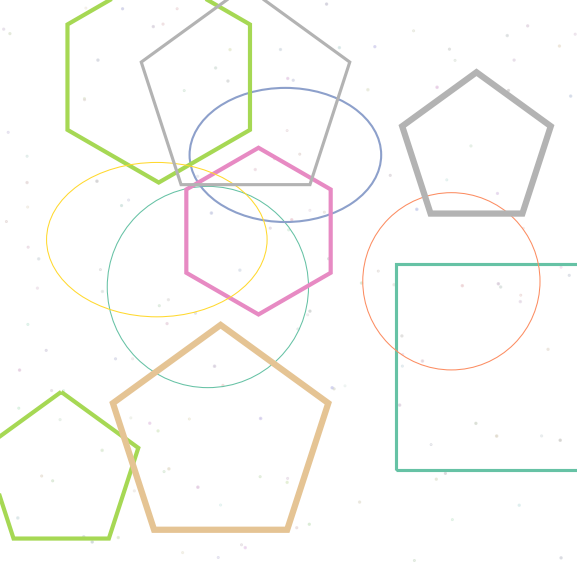[{"shape": "square", "thickness": 1.5, "radius": 0.89, "center": [0.865, 0.364]}, {"shape": "circle", "thickness": 0.5, "radius": 0.87, "center": [0.36, 0.502]}, {"shape": "circle", "thickness": 0.5, "radius": 0.77, "center": [0.782, 0.512]}, {"shape": "oval", "thickness": 1, "radius": 0.83, "center": [0.494, 0.731]}, {"shape": "hexagon", "thickness": 2, "radius": 0.72, "center": [0.448, 0.599]}, {"shape": "pentagon", "thickness": 2, "radius": 0.7, "center": [0.106, 0.18]}, {"shape": "hexagon", "thickness": 2, "radius": 0.91, "center": [0.275, 0.866]}, {"shape": "oval", "thickness": 0.5, "radius": 0.95, "center": [0.272, 0.584]}, {"shape": "pentagon", "thickness": 3, "radius": 0.98, "center": [0.382, 0.24]}, {"shape": "pentagon", "thickness": 3, "radius": 0.68, "center": [0.825, 0.739]}, {"shape": "pentagon", "thickness": 1.5, "radius": 0.95, "center": [0.425, 0.833]}]